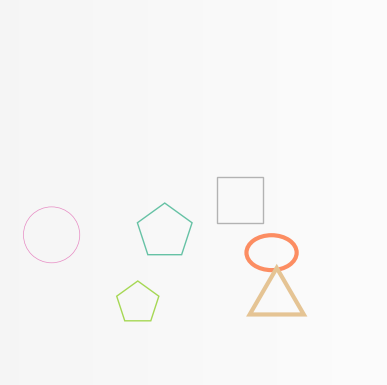[{"shape": "pentagon", "thickness": 1, "radius": 0.37, "center": [0.425, 0.398]}, {"shape": "oval", "thickness": 3, "radius": 0.32, "center": [0.701, 0.344]}, {"shape": "circle", "thickness": 0.5, "radius": 0.36, "center": [0.133, 0.39]}, {"shape": "pentagon", "thickness": 1, "radius": 0.29, "center": [0.356, 0.213]}, {"shape": "triangle", "thickness": 3, "radius": 0.4, "center": [0.714, 0.223]}, {"shape": "square", "thickness": 1, "radius": 0.3, "center": [0.62, 0.481]}]